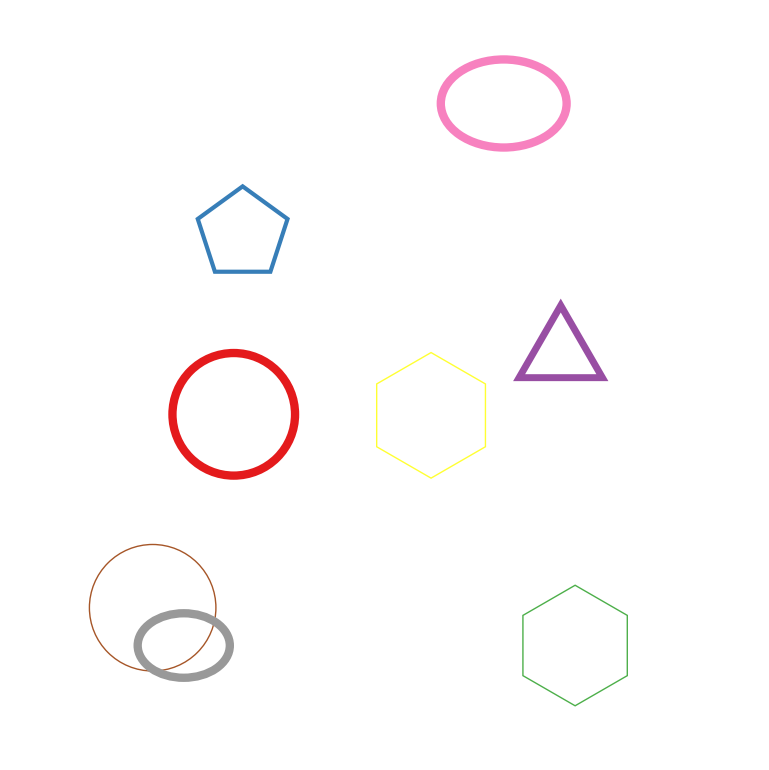[{"shape": "circle", "thickness": 3, "radius": 0.4, "center": [0.304, 0.462]}, {"shape": "pentagon", "thickness": 1.5, "radius": 0.31, "center": [0.315, 0.697]}, {"shape": "hexagon", "thickness": 0.5, "radius": 0.39, "center": [0.747, 0.162]}, {"shape": "triangle", "thickness": 2.5, "radius": 0.31, "center": [0.728, 0.541]}, {"shape": "hexagon", "thickness": 0.5, "radius": 0.41, "center": [0.56, 0.461]}, {"shape": "circle", "thickness": 0.5, "radius": 0.41, "center": [0.198, 0.211]}, {"shape": "oval", "thickness": 3, "radius": 0.41, "center": [0.654, 0.866]}, {"shape": "oval", "thickness": 3, "radius": 0.3, "center": [0.239, 0.162]}]